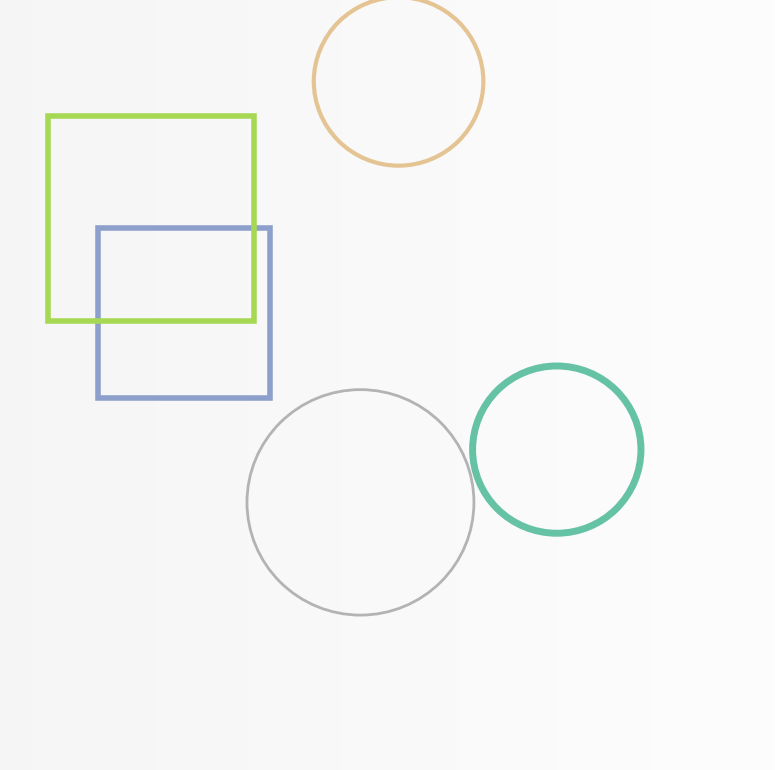[{"shape": "circle", "thickness": 2.5, "radius": 0.54, "center": [0.718, 0.416]}, {"shape": "square", "thickness": 2, "radius": 0.55, "center": [0.237, 0.594]}, {"shape": "square", "thickness": 2, "radius": 0.66, "center": [0.195, 0.716]}, {"shape": "circle", "thickness": 1.5, "radius": 0.55, "center": [0.514, 0.894]}, {"shape": "circle", "thickness": 1, "radius": 0.73, "center": [0.465, 0.348]}]